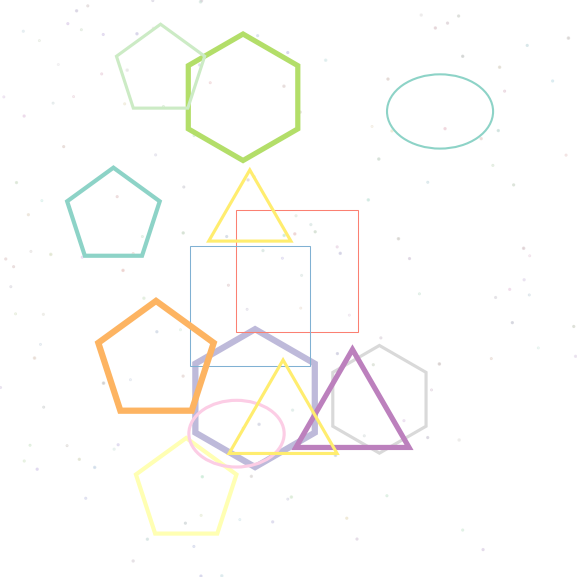[{"shape": "oval", "thickness": 1, "radius": 0.46, "center": [0.762, 0.806]}, {"shape": "pentagon", "thickness": 2, "radius": 0.42, "center": [0.196, 0.624]}, {"shape": "pentagon", "thickness": 2, "radius": 0.46, "center": [0.322, 0.149]}, {"shape": "hexagon", "thickness": 3, "radius": 0.6, "center": [0.442, 0.31]}, {"shape": "square", "thickness": 0.5, "radius": 0.53, "center": [0.514, 0.53]}, {"shape": "square", "thickness": 0.5, "radius": 0.52, "center": [0.433, 0.469]}, {"shape": "pentagon", "thickness": 3, "radius": 0.53, "center": [0.27, 0.373]}, {"shape": "hexagon", "thickness": 2.5, "radius": 0.55, "center": [0.421, 0.831]}, {"shape": "oval", "thickness": 1.5, "radius": 0.41, "center": [0.41, 0.248]}, {"shape": "hexagon", "thickness": 1.5, "radius": 0.47, "center": [0.657, 0.308]}, {"shape": "triangle", "thickness": 2.5, "radius": 0.57, "center": [0.61, 0.281]}, {"shape": "pentagon", "thickness": 1.5, "radius": 0.4, "center": [0.278, 0.877]}, {"shape": "triangle", "thickness": 1.5, "radius": 0.54, "center": [0.49, 0.268]}, {"shape": "triangle", "thickness": 1.5, "radius": 0.41, "center": [0.433, 0.623]}]